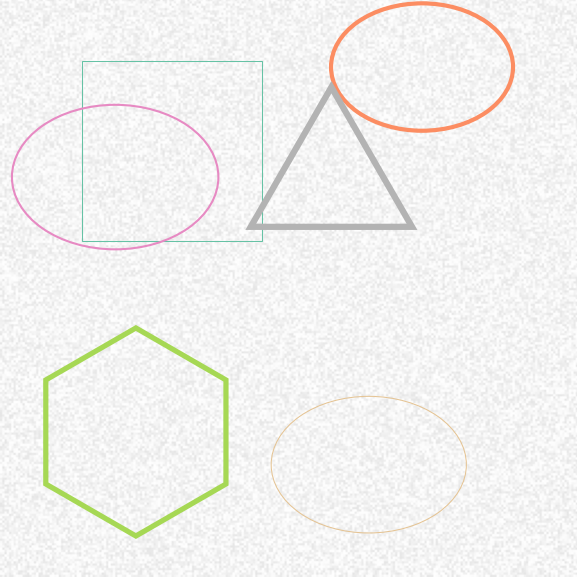[{"shape": "square", "thickness": 0.5, "radius": 0.78, "center": [0.298, 0.737]}, {"shape": "oval", "thickness": 2, "radius": 0.79, "center": [0.731, 0.883]}, {"shape": "oval", "thickness": 1, "radius": 0.89, "center": [0.199, 0.693]}, {"shape": "hexagon", "thickness": 2.5, "radius": 0.9, "center": [0.235, 0.251]}, {"shape": "oval", "thickness": 0.5, "radius": 0.84, "center": [0.639, 0.195]}, {"shape": "triangle", "thickness": 3, "radius": 0.81, "center": [0.574, 0.687]}]